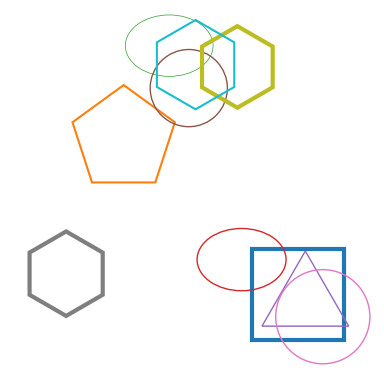[{"shape": "square", "thickness": 3, "radius": 0.59, "center": [0.774, 0.234]}, {"shape": "pentagon", "thickness": 1.5, "radius": 0.7, "center": [0.321, 0.639]}, {"shape": "oval", "thickness": 0.5, "radius": 0.57, "center": [0.44, 0.881]}, {"shape": "oval", "thickness": 1, "radius": 0.58, "center": [0.627, 0.326]}, {"shape": "triangle", "thickness": 1, "radius": 0.65, "center": [0.793, 0.218]}, {"shape": "circle", "thickness": 1, "radius": 0.5, "center": [0.49, 0.771]}, {"shape": "circle", "thickness": 1, "radius": 0.61, "center": [0.838, 0.177]}, {"shape": "hexagon", "thickness": 3, "radius": 0.55, "center": [0.172, 0.289]}, {"shape": "hexagon", "thickness": 3, "radius": 0.53, "center": [0.617, 0.826]}, {"shape": "hexagon", "thickness": 1.5, "radius": 0.58, "center": [0.508, 0.832]}]